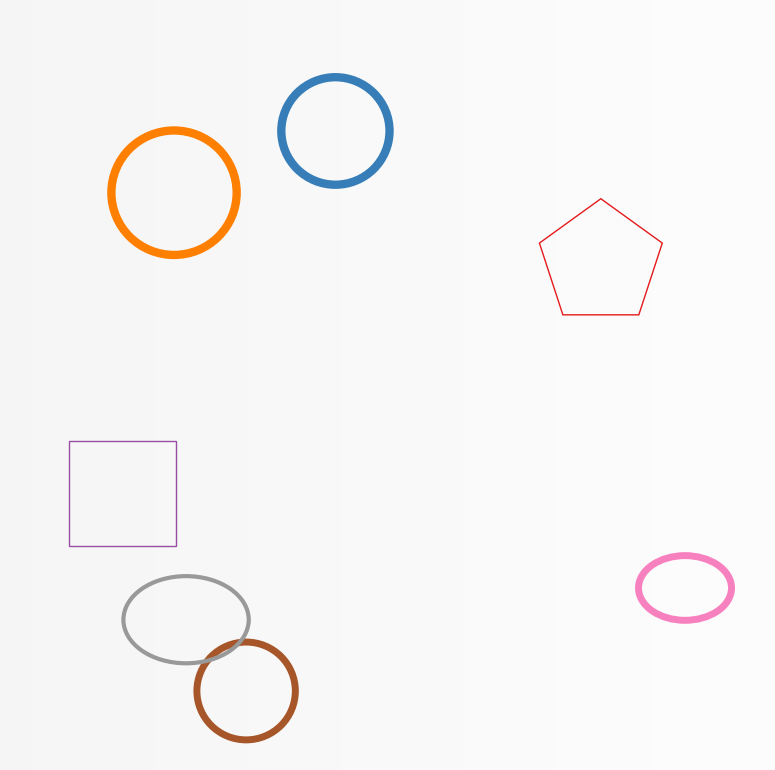[{"shape": "pentagon", "thickness": 0.5, "radius": 0.42, "center": [0.775, 0.659]}, {"shape": "circle", "thickness": 3, "radius": 0.35, "center": [0.433, 0.83]}, {"shape": "square", "thickness": 0.5, "radius": 0.34, "center": [0.158, 0.359]}, {"shape": "circle", "thickness": 3, "radius": 0.4, "center": [0.225, 0.75]}, {"shape": "circle", "thickness": 2.5, "radius": 0.32, "center": [0.318, 0.103]}, {"shape": "oval", "thickness": 2.5, "radius": 0.3, "center": [0.884, 0.236]}, {"shape": "oval", "thickness": 1.5, "radius": 0.4, "center": [0.24, 0.195]}]